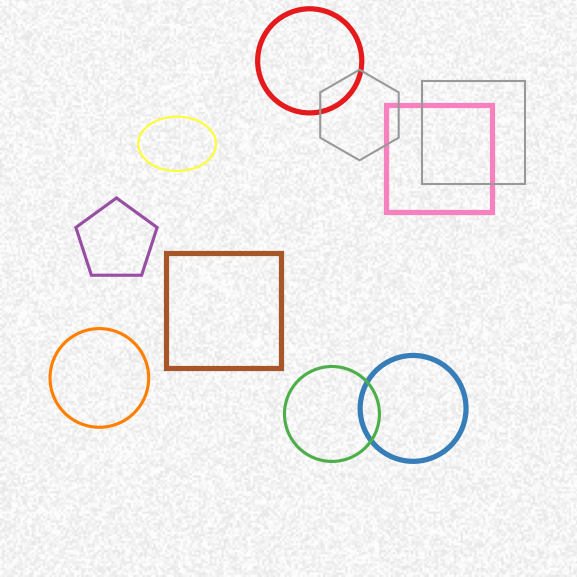[{"shape": "circle", "thickness": 2.5, "radius": 0.45, "center": [0.536, 0.894]}, {"shape": "circle", "thickness": 2.5, "radius": 0.46, "center": [0.715, 0.292]}, {"shape": "circle", "thickness": 1.5, "radius": 0.41, "center": [0.575, 0.282]}, {"shape": "pentagon", "thickness": 1.5, "radius": 0.37, "center": [0.202, 0.582]}, {"shape": "circle", "thickness": 1.5, "radius": 0.43, "center": [0.172, 0.345]}, {"shape": "oval", "thickness": 1, "radius": 0.34, "center": [0.307, 0.75]}, {"shape": "square", "thickness": 2.5, "radius": 0.5, "center": [0.387, 0.461]}, {"shape": "square", "thickness": 2.5, "radius": 0.46, "center": [0.76, 0.725]}, {"shape": "square", "thickness": 1, "radius": 0.45, "center": [0.82, 0.77]}, {"shape": "hexagon", "thickness": 1, "radius": 0.39, "center": [0.622, 0.8]}]